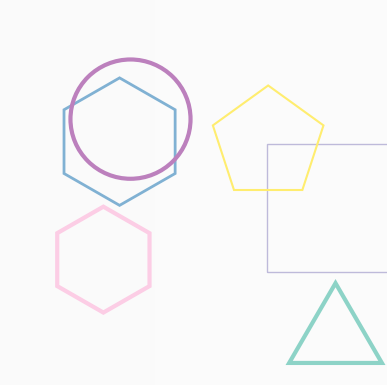[{"shape": "triangle", "thickness": 3, "radius": 0.69, "center": [0.866, 0.126]}, {"shape": "square", "thickness": 1, "radius": 0.83, "center": [0.855, 0.46]}, {"shape": "hexagon", "thickness": 2, "radius": 0.83, "center": [0.309, 0.632]}, {"shape": "hexagon", "thickness": 3, "radius": 0.69, "center": [0.267, 0.326]}, {"shape": "circle", "thickness": 3, "radius": 0.77, "center": [0.337, 0.691]}, {"shape": "pentagon", "thickness": 1.5, "radius": 0.75, "center": [0.692, 0.628]}]